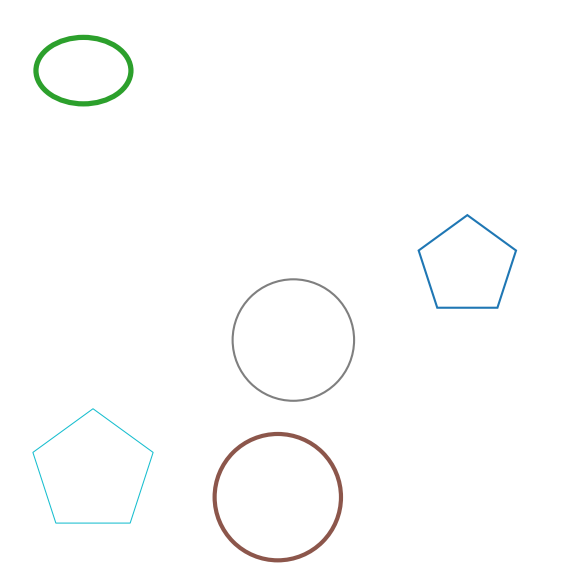[{"shape": "pentagon", "thickness": 1, "radius": 0.44, "center": [0.809, 0.538]}, {"shape": "oval", "thickness": 2.5, "radius": 0.41, "center": [0.145, 0.877]}, {"shape": "circle", "thickness": 2, "radius": 0.55, "center": [0.481, 0.138]}, {"shape": "circle", "thickness": 1, "radius": 0.53, "center": [0.508, 0.41]}, {"shape": "pentagon", "thickness": 0.5, "radius": 0.55, "center": [0.161, 0.182]}]